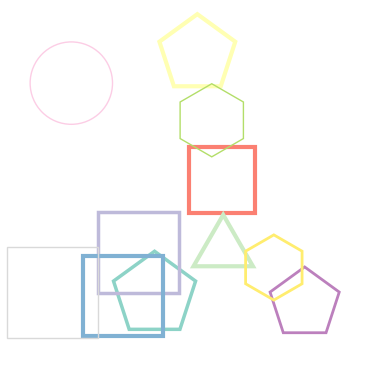[{"shape": "pentagon", "thickness": 2.5, "radius": 0.56, "center": [0.401, 0.235]}, {"shape": "pentagon", "thickness": 3, "radius": 0.52, "center": [0.513, 0.86]}, {"shape": "square", "thickness": 2.5, "radius": 0.53, "center": [0.36, 0.344]}, {"shape": "square", "thickness": 3, "radius": 0.43, "center": [0.576, 0.532]}, {"shape": "square", "thickness": 3, "radius": 0.52, "center": [0.319, 0.232]}, {"shape": "hexagon", "thickness": 1, "radius": 0.47, "center": [0.55, 0.688]}, {"shape": "circle", "thickness": 1, "radius": 0.54, "center": [0.185, 0.784]}, {"shape": "square", "thickness": 1, "radius": 0.59, "center": [0.136, 0.24]}, {"shape": "pentagon", "thickness": 2, "radius": 0.47, "center": [0.791, 0.212]}, {"shape": "triangle", "thickness": 3, "radius": 0.45, "center": [0.58, 0.353]}, {"shape": "hexagon", "thickness": 2, "radius": 0.42, "center": [0.711, 0.305]}]